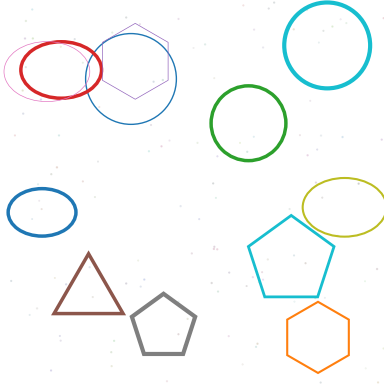[{"shape": "circle", "thickness": 1, "radius": 0.59, "center": [0.34, 0.795]}, {"shape": "oval", "thickness": 2.5, "radius": 0.44, "center": [0.109, 0.448]}, {"shape": "hexagon", "thickness": 1.5, "radius": 0.46, "center": [0.826, 0.124]}, {"shape": "circle", "thickness": 2.5, "radius": 0.49, "center": [0.645, 0.68]}, {"shape": "oval", "thickness": 2.5, "radius": 0.52, "center": [0.159, 0.818]}, {"shape": "hexagon", "thickness": 0.5, "radius": 0.49, "center": [0.351, 0.841]}, {"shape": "triangle", "thickness": 2.5, "radius": 0.52, "center": [0.23, 0.237]}, {"shape": "oval", "thickness": 0.5, "radius": 0.56, "center": [0.122, 0.814]}, {"shape": "pentagon", "thickness": 3, "radius": 0.43, "center": [0.425, 0.151]}, {"shape": "oval", "thickness": 1.5, "radius": 0.54, "center": [0.895, 0.462]}, {"shape": "pentagon", "thickness": 2, "radius": 0.58, "center": [0.756, 0.323]}, {"shape": "circle", "thickness": 3, "radius": 0.56, "center": [0.85, 0.882]}]